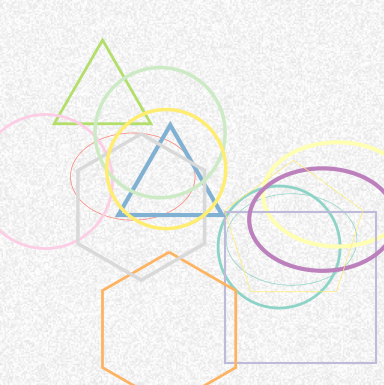[{"shape": "circle", "thickness": 2, "radius": 0.79, "center": [0.725, 0.358]}, {"shape": "oval", "thickness": 0.5, "radius": 0.85, "center": [0.757, 0.378]}, {"shape": "oval", "thickness": 3, "radius": 0.97, "center": [0.877, 0.495]}, {"shape": "square", "thickness": 1.5, "radius": 0.98, "center": [0.781, 0.254]}, {"shape": "oval", "thickness": 0.5, "radius": 0.81, "center": [0.345, 0.541]}, {"shape": "triangle", "thickness": 3, "radius": 0.78, "center": [0.442, 0.519]}, {"shape": "hexagon", "thickness": 2, "radius": 1.0, "center": [0.439, 0.145]}, {"shape": "triangle", "thickness": 2, "radius": 0.73, "center": [0.266, 0.751]}, {"shape": "circle", "thickness": 2, "radius": 0.87, "center": [0.118, 0.529]}, {"shape": "hexagon", "thickness": 2.5, "radius": 0.95, "center": [0.367, 0.462]}, {"shape": "oval", "thickness": 3, "radius": 0.95, "center": [0.837, 0.43]}, {"shape": "circle", "thickness": 2.5, "radius": 0.85, "center": [0.416, 0.656]}, {"shape": "circle", "thickness": 2.5, "radius": 0.77, "center": [0.432, 0.561]}, {"shape": "pentagon", "thickness": 0.5, "radius": 0.94, "center": [0.763, 0.395]}]